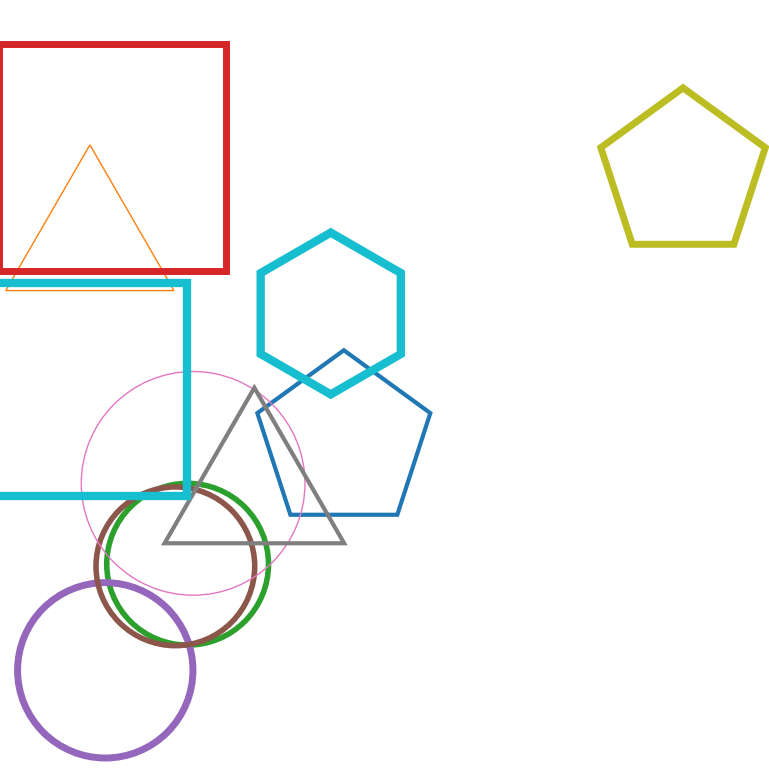[{"shape": "pentagon", "thickness": 1.5, "radius": 0.59, "center": [0.447, 0.427]}, {"shape": "triangle", "thickness": 0.5, "radius": 0.63, "center": [0.117, 0.686]}, {"shape": "circle", "thickness": 2, "radius": 0.53, "center": [0.244, 0.267]}, {"shape": "square", "thickness": 2.5, "radius": 0.74, "center": [0.146, 0.796]}, {"shape": "circle", "thickness": 2.5, "radius": 0.57, "center": [0.137, 0.129]}, {"shape": "circle", "thickness": 2, "radius": 0.52, "center": [0.228, 0.265]}, {"shape": "circle", "thickness": 0.5, "radius": 0.73, "center": [0.251, 0.372]}, {"shape": "triangle", "thickness": 1.5, "radius": 0.67, "center": [0.33, 0.362]}, {"shape": "pentagon", "thickness": 2.5, "radius": 0.56, "center": [0.887, 0.774]}, {"shape": "hexagon", "thickness": 3, "radius": 0.53, "center": [0.43, 0.593]}, {"shape": "square", "thickness": 3, "radius": 0.69, "center": [0.105, 0.494]}]